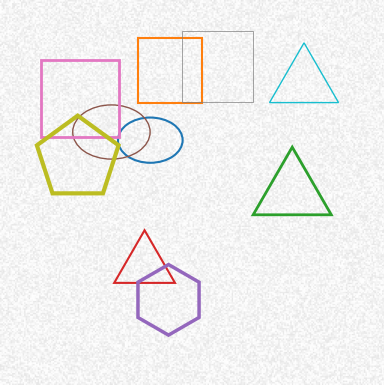[{"shape": "oval", "thickness": 1.5, "radius": 0.42, "center": [0.39, 0.636]}, {"shape": "square", "thickness": 1.5, "radius": 0.42, "center": [0.442, 0.816]}, {"shape": "triangle", "thickness": 2, "radius": 0.59, "center": [0.759, 0.501]}, {"shape": "triangle", "thickness": 1.5, "radius": 0.46, "center": [0.376, 0.311]}, {"shape": "hexagon", "thickness": 2.5, "radius": 0.46, "center": [0.438, 0.221]}, {"shape": "oval", "thickness": 1, "radius": 0.5, "center": [0.289, 0.657]}, {"shape": "square", "thickness": 2, "radius": 0.5, "center": [0.208, 0.745]}, {"shape": "square", "thickness": 0.5, "radius": 0.46, "center": [0.566, 0.827]}, {"shape": "pentagon", "thickness": 3, "radius": 0.56, "center": [0.202, 0.588]}, {"shape": "triangle", "thickness": 1, "radius": 0.52, "center": [0.79, 0.785]}]